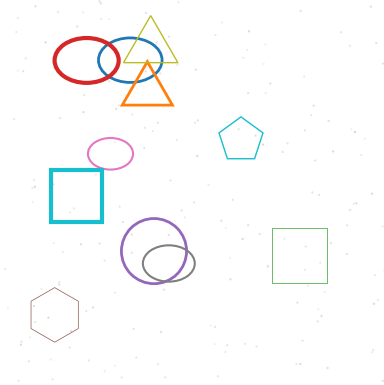[{"shape": "oval", "thickness": 2, "radius": 0.41, "center": [0.338, 0.844]}, {"shape": "triangle", "thickness": 2, "radius": 0.38, "center": [0.383, 0.765]}, {"shape": "square", "thickness": 0.5, "radius": 0.36, "center": [0.779, 0.336]}, {"shape": "oval", "thickness": 3, "radius": 0.42, "center": [0.225, 0.843]}, {"shape": "circle", "thickness": 2, "radius": 0.42, "center": [0.4, 0.348]}, {"shape": "hexagon", "thickness": 0.5, "radius": 0.35, "center": [0.142, 0.182]}, {"shape": "oval", "thickness": 1.5, "radius": 0.29, "center": [0.287, 0.601]}, {"shape": "oval", "thickness": 1.5, "radius": 0.34, "center": [0.439, 0.316]}, {"shape": "triangle", "thickness": 1, "radius": 0.41, "center": [0.391, 0.878]}, {"shape": "pentagon", "thickness": 1, "radius": 0.3, "center": [0.626, 0.636]}, {"shape": "square", "thickness": 3, "radius": 0.33, "center": [0.199, 0.491]}]